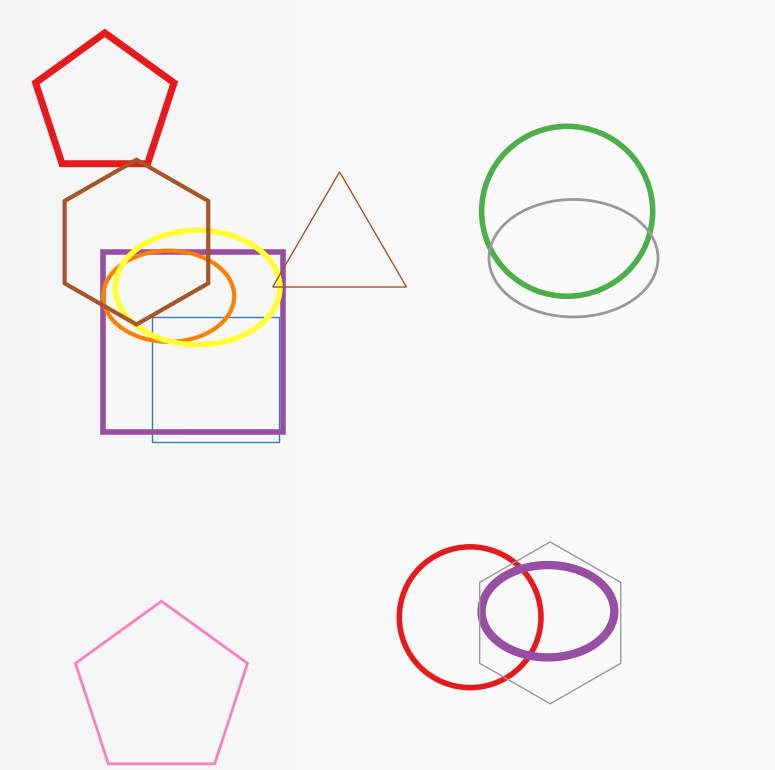[{"shape": "pentagon", "thickness": 2.5, "radius": 0.47, "center": [0.135, 0.863]}, {"shape": "circle", "thickness": 2, "radius": 0.46, "center": [0.607, 0.198]}, {"shape": "square", "thickness": 0.5, "radius": 0.41, "center": [0.278, 0.507]}, {"shape": "circle", "thickness": 2, "radius": 0.55, "center": [0.732, 0.726]}, {"shape": "oval", "thickness": 3, "radius": 0.43, "center": [0.707, 0.206]}, {"shape": "square", "thickness": 2, "radius": 0.58, "center": [0.249, 0.556]}, {"shape": "oval", "thickness": 1.5, "radius": 0.42, "center": [0.218, 0.615]}, {"shape": "oval", "thickness": 2, "radius": 0.53, "center": [0.255, 0.627]}, {"shape": "triangle", "thickness": 0.5, "radius": 0.5, "center": [0.438, 0.677]}, {"shape": "hexagon", "thickness": 1.5, "radius": 0.53, "center": [0.176, 0.686]}, {"shape": "pentagon", "thickness": 1, "radius": 0.58, "center": [0.208, 0.102]}, {"shape": "hexagon", "thickness": 0.5, "radius": 0.53, "center": [0.71, 0.191]}, {"shape": "oval", "thickness": 1, "radius": 0.55, "center": [0.74, 0.665]}]